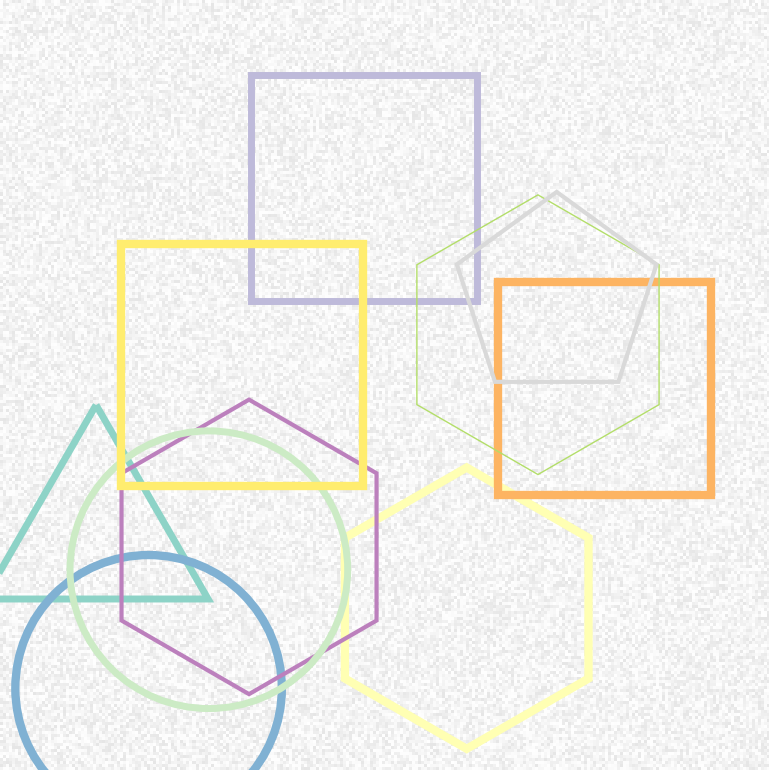[{"shape": "triangle", "thickness": 2.5, "radius": 0.84, "center": [0.125, 0.306]}, {"shape": "hexagon", "thickness": 3, "radius": 0.91, "center": [0.606, 0.21]}, {"shape": "square", "thickness": 2.5, "radius": 0.74, "center": [0.473, 0.756]}, {"shape": "circle", "thickness": 3, "radius": 0.87, "center": [0.193, 0.106]}, {"shape": "square", "thickness": 3, "radius": 0.69, "center": [0.785, 0.496]}, {"shape": "hexagon", "thickness": 0.5, "radius": 0.91, "center": [0.699, 0.565]}, {"shape": "pentagon", "thickness": 1.5, "radius": 0.68, "center": [0.723, 0.614]}, {"shape": "hexagon", "thickness": 1.5, "radius": 0.96, "center": [0.323, 0.29]}, {"shape": "circle", "thickness": 2.5, "radius": 0.9, "center": [0.271, 0.26]}, {"shape": "square", "thickness": 3, "radius": 0.79, "center": [0.314, 0.526]}]